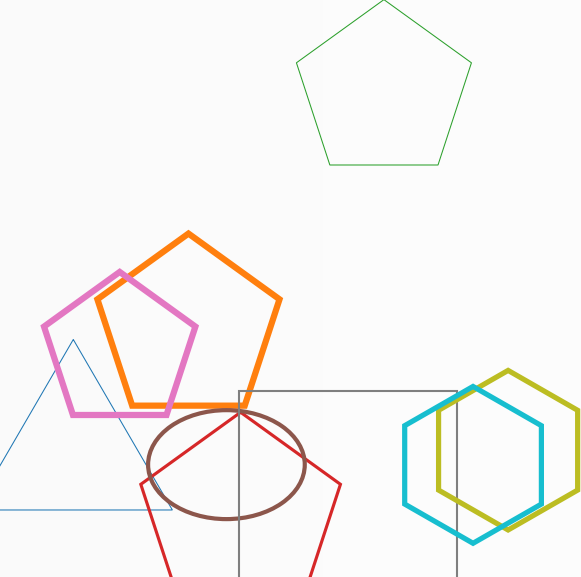[{"shape": "triangle", "thickness": 0.5, "radius": 0.98, "center": [0.126, 0.214]}, {"shape": "pentagon", "thickness": 3, "radius": 0.82, "center": [0.324, 0.43]}, {"shape": "pentagon", "thickness": 0.5, "radius": 0.79, "center": [0.661, 0.841]}, {"shape": "pentagon", "thickness": 1.5, "radius": 0.9, "center": [0.414, 0.105]}, {"shape": "oval", "thickness": 2, "radius": 0.67, "center": [0.39, 0.195]}, {"shape": "pentagon", "thickness": 3, "radius": 0.68, "center": [0.206, 0.391]}, {"shape": "square", "thickness": 1, "radius": 0.94, "center": [0.599, 0.135]}, {"shape": "hexagon", "thickness": 2.5, "radius": 0.69, "center": [0.874, 0.22]}, {"shape": "hexagon", "thickness": 2.5, "radius": 0.68, "center": [0.814, 0.194]}]